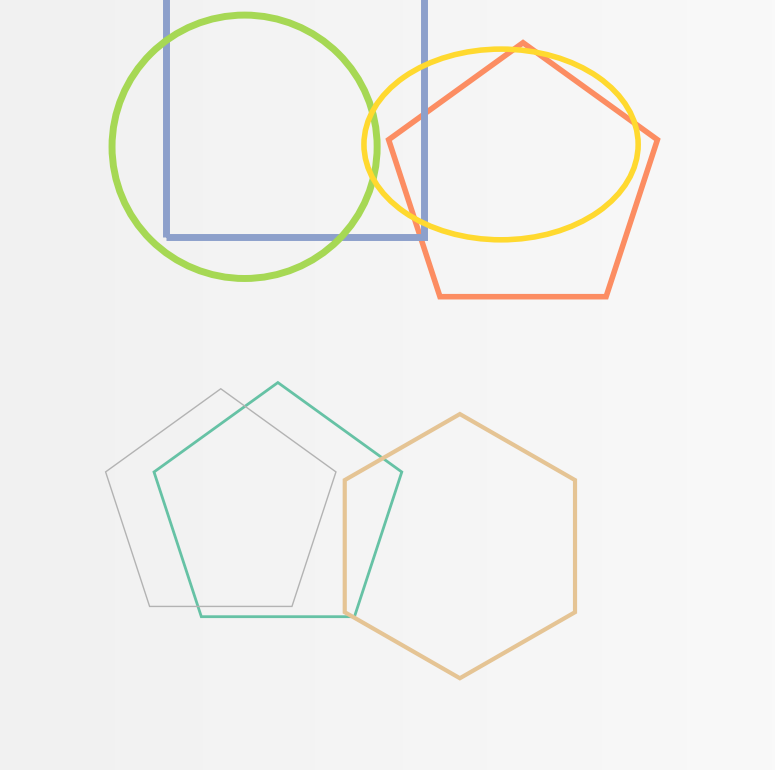[{"shape": "pentagon", "thickness": 1, "radius": 0.84, "center": [0.359, 0.335]}, {"shape": "pentagon", "thickness": 2, "radius": 0.91, "center": [0.675, 0.762]}, {"shape": "square", "thickness": 2.5, "radius": 0.83, "center": [0.381, 0.859]}, {"shape": "circle", "thickness": 2.5, "radius": 0.86, "center": [0.316, 0.809]}, {"shape": "oval", "thickness": 2, "radius": 0.88, "center": [0.647, 0.812]}, {"shape": "hexagon", "thickness": 1.5, "radius": 0.86, "center": [0.593, 0.291]}, {"shape": "pentagon", "thickness": 0.5, "radius": 0.78, "center": [0.285, 0.339]}]